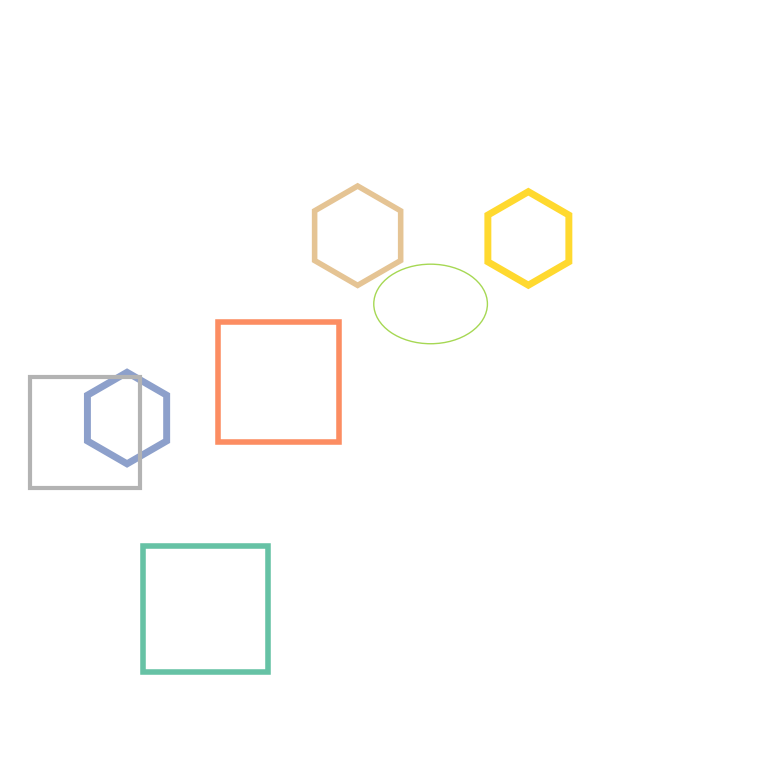[{"shape": "square", "thickness": 2, "radius": 0.41, "center": [0.267, 0.209]}, {"shape": "square", "thickness": 2, "radius": 0.39, "center": [0.362, 0.504]}, {"shape": "hexagon", "thickness": 2.5, "radius": 0.3, "center": [0.165, 0.457]}, {"shape": "oval", "thickness": 0.5, "radius": 0.37, "center": [0.559, 0.605]}, {"shape": "hexagon", "thickness": 2.5, "radius": 0.3, "center": [0.686, 0.69]}, {"shape": "hexagon", "thickness": 2, "radius": 0.32, "center": [0.464, 0.694]}, {"shape": "square", "thickness": 1.5, "radius": 0.36, "center": [0.111, 0.438]}]